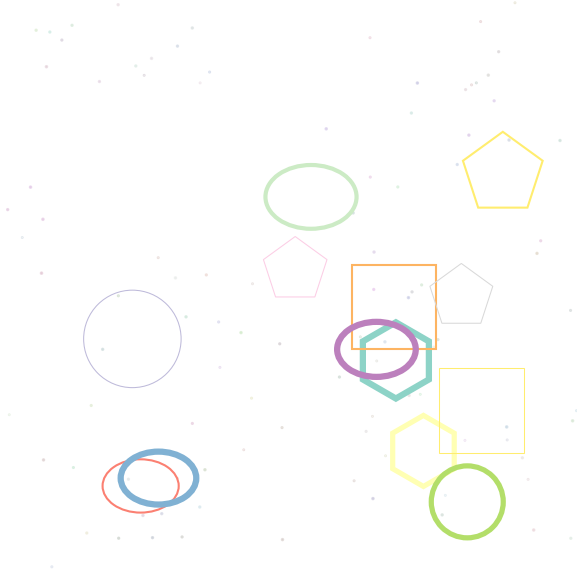[{"shape": "hexagon", "thickness": 3, "radius": 0.33, "center": [0.686, 0.375]}, {"shape": "hexagon", "thickness": 2.5, "radius": 0.31, "center": [0.733, 0.218]}, {"shape": "circle", "thickness": 0.5, "radius": 0.42, "center": [0.229, 0.412]}, {"shape": "oval", "thickness": 1, "radius": 0.33, "center": [0.244, 0.158]}, {"shape": "oval", "thickness": 3, "radius": 0.33, "center": [0.274, 0.171]}, {"shape": "square", "thickness": 1, "radius": 0.36, "center": [0.682, 0.467]}, {"shape": "circle", "thickness": 2.5, "radius": 0.31, "center": [0.809, 0.13]}, {"shape": "pentagon", "thickness": 0.5, "radius": 0.29, "center": [0.511, 0.532]}, {"shape": "pentagon", "thickness": 0.5, "radius": 0.29, "center": [0.799, 0.486]}, {"shape": "oval", "thickness": 3, "radius": 0.34, "center": [0.652, 0.394]}, {"shape": "oval", "thickness": 2, "radius": 0.39, "center": [0.539, 0.658]}, {"shape": "pentagon", "thickness": 1, "radius": 0.36, "center": [0.871, 0.698]}, {"shape": "square", "thickness": 0.5, "radius": 0.37, "center": [0.833, 0.288]}]